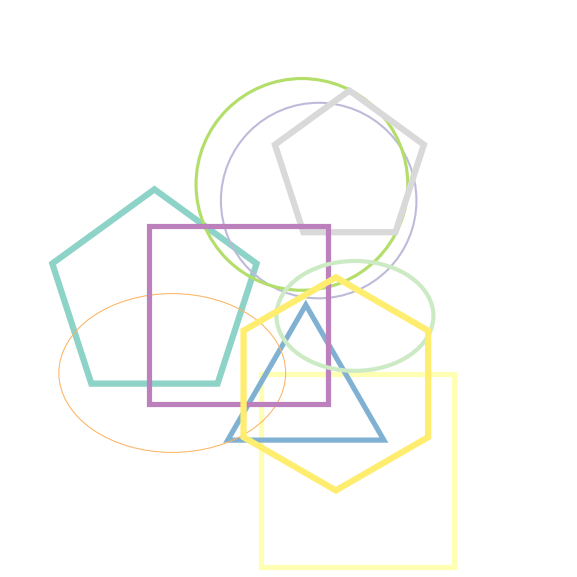[{"shape": "pentagon", "thickness": 3, "radius": 0.93, "center": [0.267, 0.485]}, {"shape": "square", "thickness": 2.5, "radius": 0.83, "center": [0.62, 0.184]}, {"shape": "circle", "thickness": 1, "radius": 0.85, "center": [0.552, 0.652]}, {"shape": "triangle", "thickness": 2.5, "radius": 0.78, "center": [0.53, 0.315]}, {"shape": "oval", "thickness": 0.5, "radius": 0.98, "center": [0.298, 0.353]}, {"shape": "circle", "thickness": 1.5, "radius": 0.92, "center": [0.523, 0.68]}, {"shape": "pentagon", "thickness": 3, "radius": 0.68, "center": [0.605, 0.707]}, {"shape": "square", "thickness": 2.5, "radius": 0.77, "center": [0.413, 0.453]}, {"shape": "oval", "thickness": 2, "radius": 0.68, "center": [0.615, 0.452]}, {"shape": "hexagon", "thickness": 3, "radius": 0.92, "center": [0.582, 0.334]}]